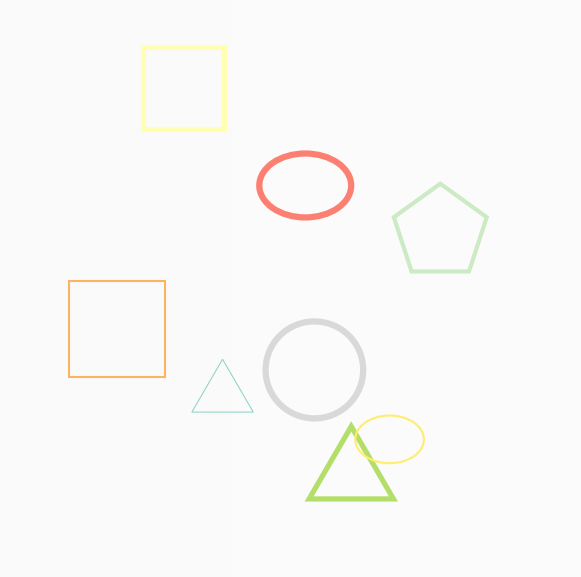[{"shape": "triangle", "thickness": 0.5, "radius": 0.3, "center": [0.383, 0.316]}, {"shape": "square", "thickness": 2.5, "radius": 0.35, "center": [0.316, 0.847]}, {"shape": "oval", "thickness": 3, "radius": 0.4, "center": [0.525, 0.678]}, {"shape": "square", "thickness": 1, "radius": 0.41, "center": [0.201, 0.43]}, {"shape": "triangle", "thickness": 2.5, "radius": 0.42, "center": [0.604, 0.177]}, {"shape": "circle", "thickness": 3, "radius": 0.42, "center": [0.541, 0.359]}, {"shape": "pentagon", "thickness": 2, "radius": 0.42, "center": [0.757, 0.597]}, {"shape": "oval", "thickness": 1, "radius": 0.3, "center": [0.67, 0.238]}]